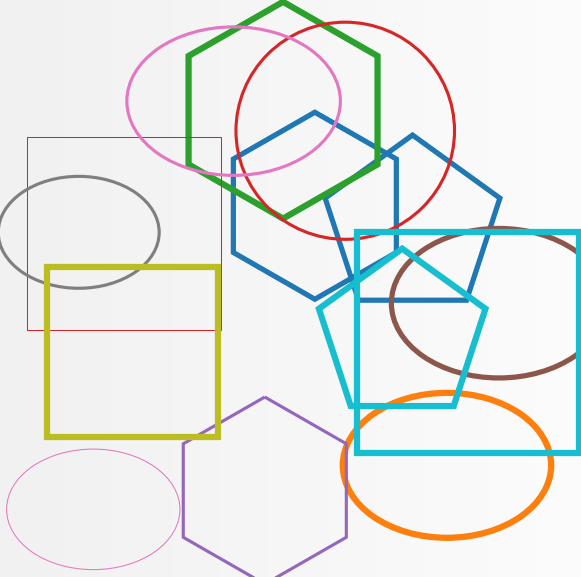[{"shape": "hexagon", "thickness": 2.5, "radius": 0.81, "center": [0.542, 0.643]}, {"shape": "pentagon", "thickness": 2.5, "radius": 0.79, "center": [0.71, 0.607]}, {"shape": "oval", "thickness": 3, "radius": 0.9, "center": [0.769, 0.193]}, {"shape": "hexagon", "thickness": 3, "radius": 0.94, "center": [0.487, 0.808]}, {"shape": "circle", "thickness": 1.5, "radius": 0.94, "center": [0.594, 0.773]}, {"shape": "square", "thickness": 0.5, "radius": 0.83, "center": [0.213, 0.595]}, {"shape": "hexagon", "thickness": 1.5, "radius": 0.81, "center": [0.456, 0.15]}, {"shape": "oval", "thickness": 2.5, "radius": 0.92, "center": [0.858, 0.474]}, {"shape": "oval", "thickness": 1.5, "radius": 0.92, "center": [0.402, 0.824]}, {"shape": "oval", "thickness": 0.5, "radius": 0.75, "center": [0.16, 0.117]}, {"shape": "oval", "thickness": 1.5, "radius": 0.69, "center": [0.135, 0.597]}, {"shape": "square", "thickness": 3, "radius": 0.74, "center": [0.228, 0.39]}, {"shape": "pentagon", "thickness": 3, "radius": 0.75, "center": [0.692, 0.418]}, {"shape": "square", "thickness": 3, "radius": 0.96, "center": [0.806, 0.406]}]